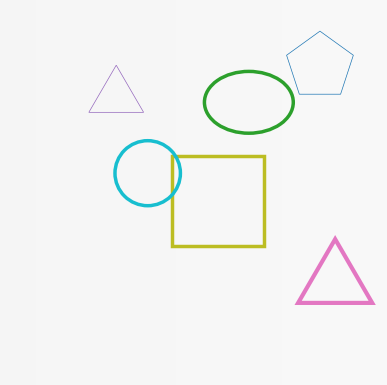[{"shape": "pentagon", "thickness": 0.5, "radius": 0.45, "center": [0.826, 0.829]}, {"shape": "oval", "thickness": 2.5, "radius": 0.57, "center": [0.642, 0.734]}, {"shape": "triangle", "thickness": 0.5, "radius": 0.41, "center": [0.3, 0.749]}, {"shape": "triangle", "thickness": 3, "radius": 0.55, "center": [0.865, 0.268]}, {"shape": "square", "thickness": 2.5, "radius": 0.59, "center": [0.563, 0.478]}, {"shape": "circle", "thickness": 2.5, "radius": 0.42, "center": [0.381, 0.55]}]